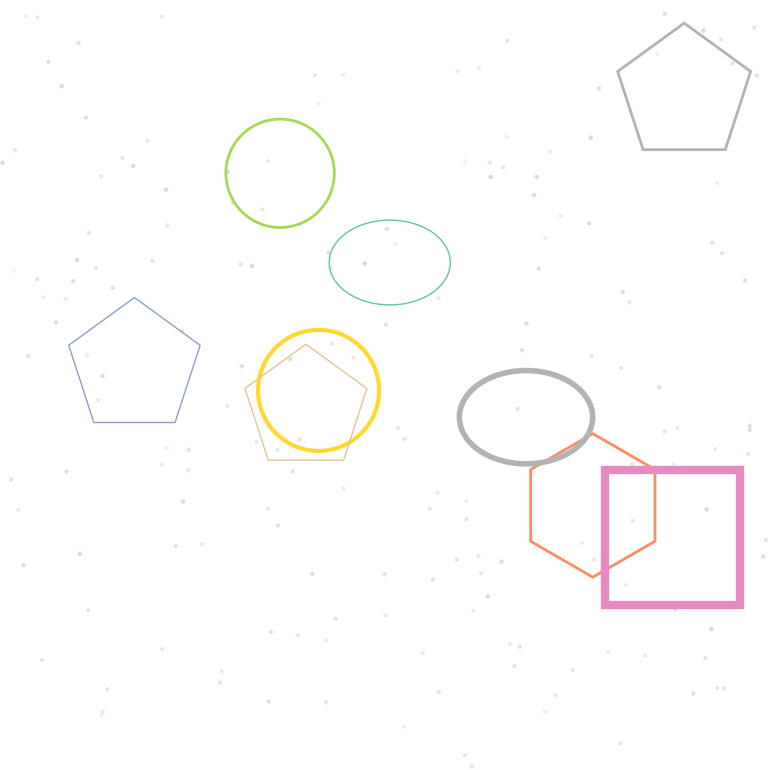[{"shape": "oval", "thickness": 0.5, "radius": 0.39, "center": [0.506, 0.659]}, {"shape": "hexagon", "thickness": 1, "radius": 0.47, "center": [0.77, 0.344]}, {"shape": "pentagon", "thickness": 0.5, "radius": 0.45, "center": [0.175, 0.524]}, {"shape": "square", "thickness": 3, "radius": 0.44, "center": [0.873, 0.303]}, {"shape": "circle", "thickness": 1, "radius": 0.35, "center": [0.364, 0.775]}, {"shape": "circle", "thickness": 1.5, "radius": 0.39, "center": [0.414, 0.493]}, {"shape": "pentagon", "thickness": 0.5, "radius": 0.42, "center": [0.397, 0.47]}, {"shape": "pentagon", "thickness": 1, "radius": 0.45, "center": [0.889, 0.879]}, {"shape": "oval", "thickness": 2, "radius": 0.43, "center": [0.683, 0.458]}]